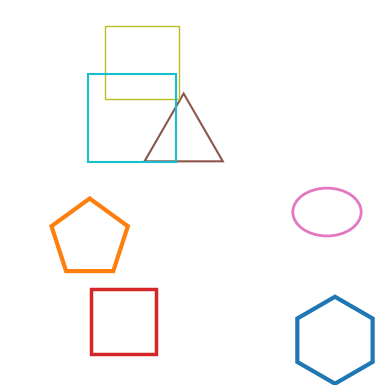[{"shape": "hexagon", "thickness": 3, "radius": 0.56, "center": [0.87, 0.116]}, {"shape": "pentagon", "thickness": 3, "radius": 0.52, "center": [0.233, 0.38]}, {"shape": "square", "thickness": 2.5, "radius": 0.42, "center": [0.322, 0.164]}, {"shape": "triangle", "thickness": 1.5, "radius": 0.59, "center": [0.477, 0.64]}, {"shape": "oval", "thickness": 2, "radius": 0.44, "center": [0.849, 0.449]}, {"shape": "square", "thickness": 1, "radius": 0.48, "center": [0.369, 0.837]}, {"shape": "square", "thickness": 1.5, "radius": 0.57, "center": [0.343, 0.693]}]